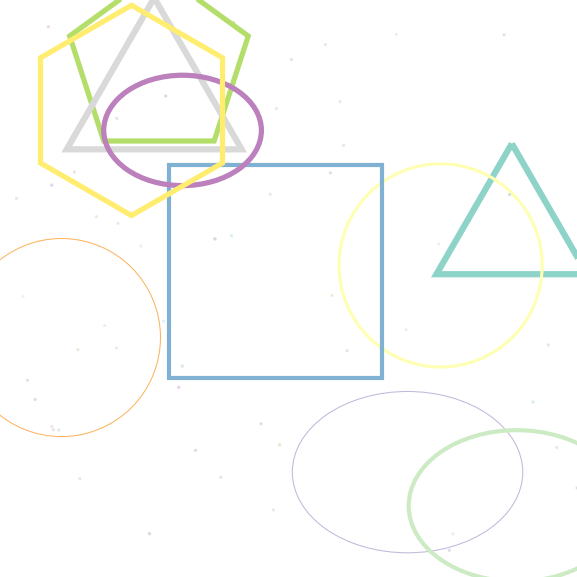[{"shape": "triangle", "thickness": 3, "radius": 0.75, "center": [0.886, 0.6]}, {"shape": "circle", "thickness": 1.5, "radius": 0.88, "center": [0.763, 0.54]}, {"shape": "oval", "thickness": 0.5, "radius": 1.0, "center": [0.706, 0.182]}, {"shape": "square", "thickness": 2, "radius": 0.92, "center": [0.477, 0.529]}, {"shape": "circle", "thickness": 0.5, "radius": 0.86, "center": [0.106, 0.415]}, {"shape": "pentagon", "thickness": 2.5, "radius": 0.81, "center": [0.275, 0.887]}, {"shape": "triangle", "thickness": 3, "radius": 0.87, "center": [0.267, 0.828]}, {"shape": "oval", "thickness": 2.5, "radius": 0.68, "center": [0.316, 0.773]}, {"shape": "oval", "thickness": 2, "radius": 0.94, "center": [0.895, 0.123]}, {"shape": "hexagon", "thickness": 2.5, "radius": 0.91, "center": [0.228, 0.808]}]